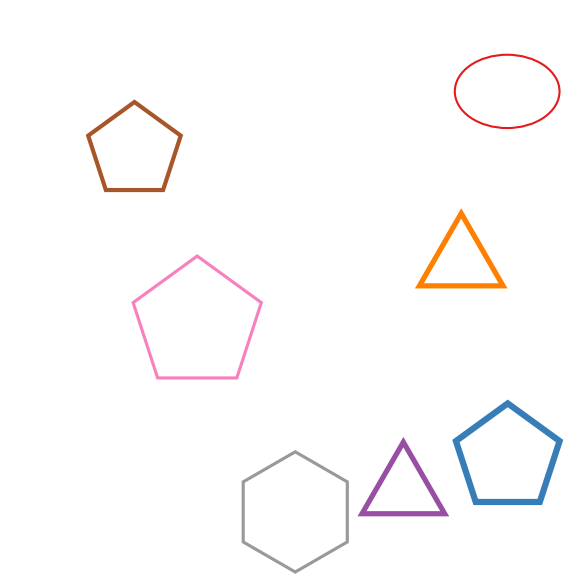[{"shape": "oval", "thickness": 1, "radius": 0.45, "center": [0.878, 0.841]}, {"shape": "pentagon", "thickness": 3, "radius": 0.47, "center": [0.879, 0.206]}, {"shape": "triangle", "thickness": 2.5, "radius": 0.41, "center": [0.698, 0.151]}, {"shape": "triangle", "thickness": 2.5, "radius": 0.42, "center": [0.799, 0.546]}, {"shape": "pentagon", "thickness": 2, "radius": 0.42, "center": [0.233, 0.738]}, {"shape": "pentagon", "thickness": 1.5, "radius": 0.58, "center": [0.342, 0.439]}, {"shape": "hexagon", "thickness": 1.5, "radius": 0.52, "center": [0.511, 0.113]}]